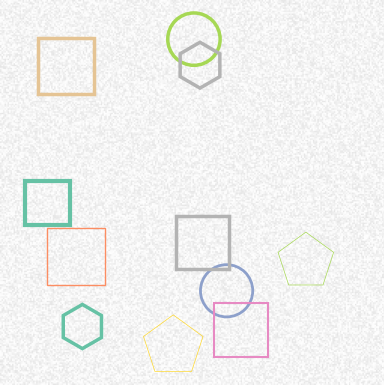[{"shape": "hexagon", "thickness": 2.5, "radius": 0.29, "center": [0.214, 0.152]}, {"shape": "square", "thickness": 3, "radius": 0.29, "center": [0.123, 0.473]}, {"shape": "square", "thickness": 1, "radius": 0.38, "center": [0.197, 0.334]}, {"shape": "circle", "thickness": 2, "radius": 0.34, "center": [0.589, 0.245]}, {"shape": "square", "thickness": 1.5, "radius": 0.35, "center": [0.626, 0.142]}, {"shape": "circle", "thickness": 2.5, "radius": 0.34, "center": [0.504, 0.898]}, {"shape": "pentagon", "thickness": 0.5, "radius": 0.38, "center": [0.794, 0.321]}, {"shape": "pentagon", "thickness": 0.5, "radius": 0.41, "center": [0.45, 0.101]}, {"shape": "square", "thickness": 2.5, "radius": 0.36, "center": [0.172, 0.828]}, {"shape": "hexagon", "thickness": 2.5, "radius": 0.3, "center": [0.519, 0.831]}, {"shape": "square", "thickness": 2.5, "radius": 0.34, "center": [0.525, 0.371]}]